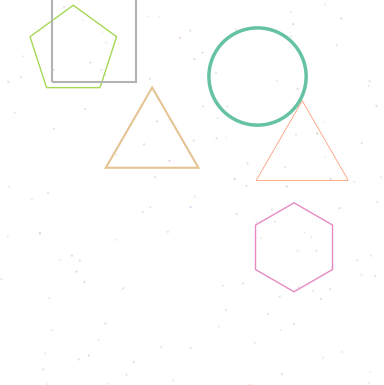[{"shape": "circle", "thickness": 2.5, "radius": 0.63, "center": [0.669, 0.801]}, {"shape": "triangle", "thickness": 0.5, "radius": 0.69, "center": [0.785, 0.6]}, {"shape": "hexagon", "thickness": 1, "radius": 0.58, "center": [0.764, 0.358]}, {"shape": "pentagon", "thickness": 1, "radius": 0.59, "center": [0.19, 0.868]}, {"shape": "triangle", "thickness": 1.5, "radius": 0.69, "center": [0.395, 0.634]}, {"shape": "square", "thickness": 1.5, "radius": 0.55, "center": [0.244, 0.896]}]